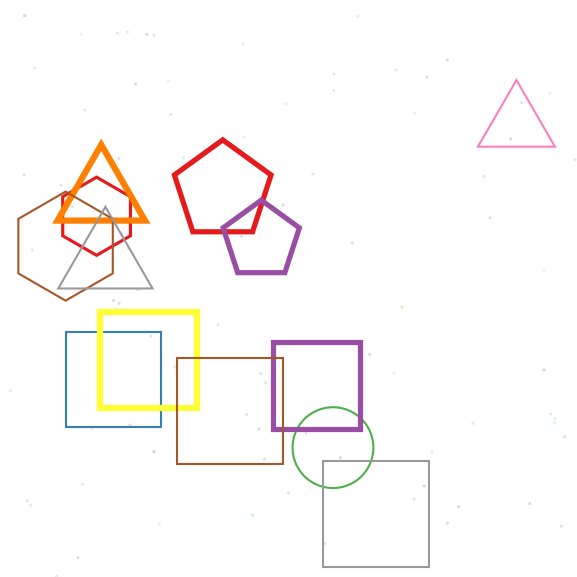[{"shape": "hexagon", "thickness": 1.5, "radius": 0.34, "center": [0.167, 0.625]}, {"shape": "pentagon", "thickness": 2.5, "radius": 0.44, "center": [0.386, 0.669]}, {"shape": "square", "thickness": 1, "radius": 0.41, "center": [0.196, 0.342]}, {"shape": "circle", "thickness": 1, "radius": 0.35, "center": [0.577, 0.224]}, {"shape": "square", "thickness": 2.5, "radius": 0.38, "center": [0.549, 0.332]}, {"shape": "pentagon", "thickness": 2.5, "radius": 0.35, "center": [0.452, 0.583]}, {"shape": "triangle", "thickness": 3, "radius": 0.44, "center": [0.175, 0.661]}, {"shape": "square", "thickness": 3, "radius": 0.42, "center": [0.257, 0.376]}, {"shape": "square", "thickness": 1, "radius": 0.46, "center": [0.399, 0.288]}, {"shape": "hexagon", "thickness": 1, "radius": 0.47, "center": [0.114, 0.573]}, {"shape": "triangle", "thickness": 1, "radius": 0.38, "center": [0.894, 0.784]}, {"shape": "triangle", "thickness": 1, "radius": 0.47, "center": [0.182, 0.547]}, {"shape": "square", "thickness": 1, "radius": 0.46, "center": [0.652, 0.109]}]